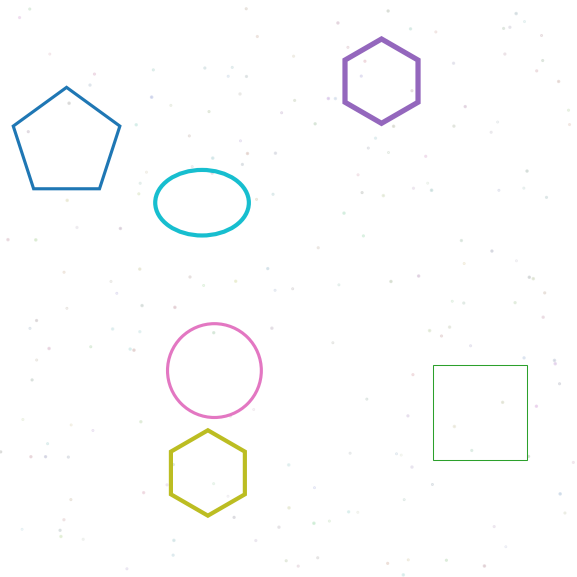[{"shape": "pentagon", "thickness": 1.5, "radius": 0.49, "center": [0.115, 0.751]}, {"shape": "square", "thickness": 0.5, "radius": 0.41, "center": [0.832, 0.285]}, {"shape": "hexagon", "thickness": 2.5, "radius": 0.37, "center": [0.661, 0.859]}, {"shape": "circle", "thickness": 1.5, "radius": 0.41, "center": [0.371, 0.357]}, {"shape": "hexagon", "thickness": 2, "radius": 0.37, "center": [0.36, 0.18]}, {"shape": "oval", "thickness": 2, "radius": 0.41, "center": [0.35, 0.648]}]